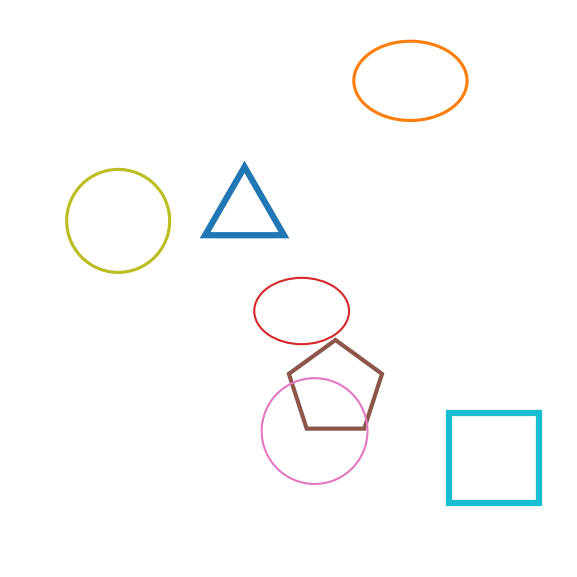[{"shape": "triangle", "thickness": 3, "radius": 0.39, "center": [0.423, 0.631]}, {"shape": "oval", "thickness": 1.5, "radius": 0.49, "center": [0.711, 0.859]}, {"shape": "oval", "thickness": 1, "radius": 0.41, "center": [0.522, 0.461]}, {"shape": "pentagon", "thickness": 2, "radius": 0.42, "center": [0.581, 0.326]}, {"shape": "circle", "thickness": 1, "radius": 0.46, "center": [0.545, 0.253]}, {"shape": "circle", "thickness": 1.5, "radius": 0.45, "center": [0.205, 0.617]}, {"shape": "square", "thickness": 3, "radius": 0.39, "center": [0.855, 0.206]}]